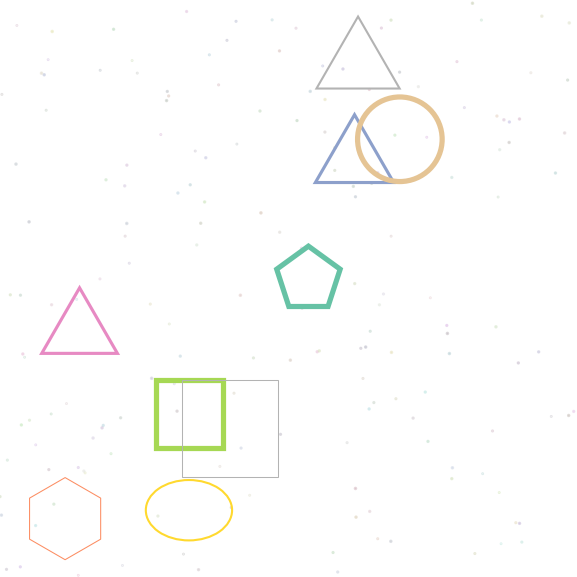[{"shape": "pentagon", "thickness": 2.5, "radius": 0.29, "center": [0.534, 0.515]}, {"shape": "hexagon", "thickness": 0.5, "radius": 0.36, "center": [0.113, 0.101]}, {"shape": "triangle", "thickness": 1.5, "radius": 0.39, "center": [0.614, 0.722]}, {"shape": "triangle", "thickness": 1.5, "radius": 0.38, "center": [0.138, 0.425]}, {"shape": "square", "thickness": 2.5, "radius": 0.29, "center": [0.328, 0.282]}, {"shape": "oval", "thickness": 1, "radius": 0.37, "center": [0.327, 0.116]}, {"shape": "circle", "thickness": 2.5, "radius": 0.37, "center": [0.692, 0.758]}, {"shape": "triangle", "thickness": 1, "radius": 0.42, "center": [0.62, 0.887]}, {"shape": "square", "thickness": 0.5, "radius": 0.42, "center": [0.399, 0.257]}]